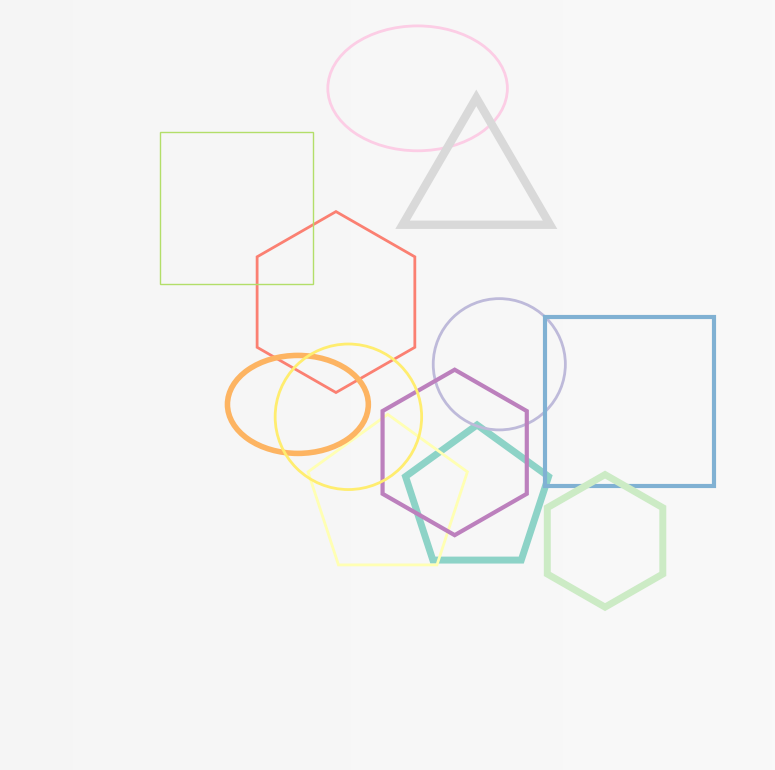[{"shape": "pentagon", "thickness": 2.5, "radius": 0.49, "center": [0.616, 0.351]}, {"shape": "pentagon", "thickness": 1, "radius": 0.54, "center": [0.5, 0.354]}, {"shape": "circle", "thickness": 1, "radius": 0.43, "center": [0.644, 0.527]}, {"shape": "hexagon", "thickness": 1, "radius": 0.59, "center": [0.434, 0.608]}, {"shape": "square", "thickness": 1.5, "radius": 0.55, "center": [0.812, 0.479]}, {"shape": "oval", "thickness": 2, "radius": 0.45, "center": [0.384, 0.475]}, {"shape": "square", "thickness": 0.5, "radius": 0.49, "center": [0.306, 0.73]}, {"shape": "oval", "thickness": 1, "radius": 0.58, "center": [0.539, 0.885]}, {"shape": "triangle", "thickness": 3, "radius": 0.55, "center": [0.615, 0.763]}, {"shape": "hexagon", "thickness": 1.5, "radius": 0.54, "center": [0.587, 0.412]}, {"shape": "hexagon", "thickness": 2.5, "radius": 0.43, "center": [0.781, 0.298]}, {"shape": "circle", "thickness": 1, "radius": 0.47, "center": [0.45, 0.459]}]